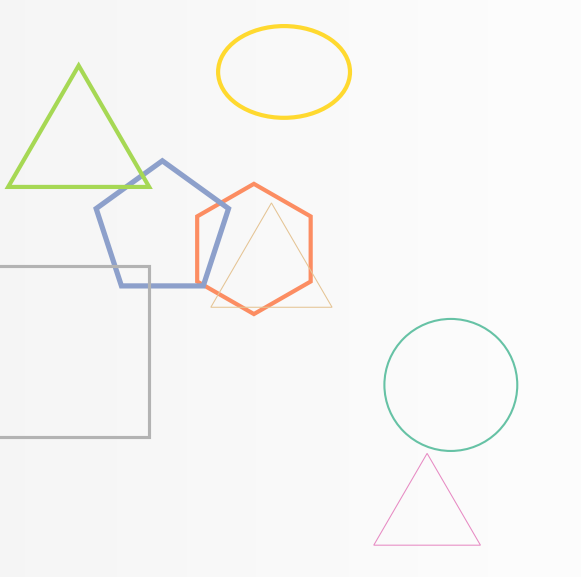[{"shape": "circle", "thickness": 1, "radius": 0.57, "center": [0.776, 0.333]}, {"shape": "hexagon", "thickness": 2, "radius": 0.56, "center": [0.437, 0.568]}, {"shape": "pentagon", "thickness": 2.5, "radius": 0.6, "center": [0.279, 0.601]}, {"shape": "triangle", "thickness": 0.5, "radius": 0.53, "center": [0.735, 0.108]}, {"shape": "triangle", "thickness": 2, "radius": 0.7, "center": [0.135, 0.745]}, {"shape": "oval", "thickness": 2, "radius": 0.57, "center": [0.489, 0.875]}, {"shape": "triangle", "thickness": 0.5, "radius": 0.6, "center": [0.467, 0.527]}, {"shape": "square", "thickness": 1.5, "radius": 0.74, "center": [0.108, 0.39]}]